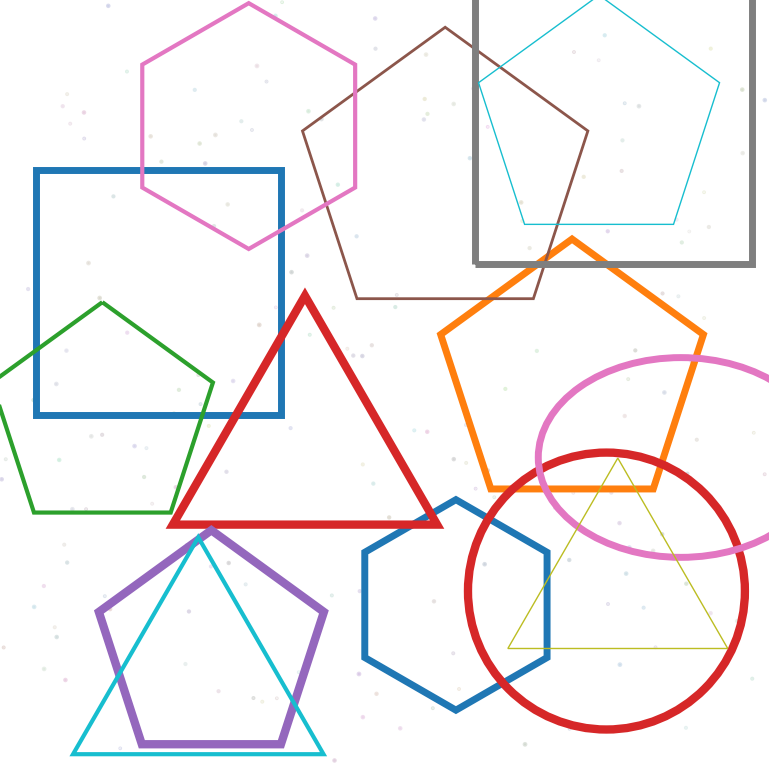[{"shape": "hexagon", "thickness": 2.5, "radius": 0.68, "center": [0.592, 0.214]}, {"shape": "square", "thickness": 2.5, "radius": 0.8, "center": [0.206, 0.621]}, {"shape": "pentagon", "thickness": 2.5, "radius": 0.9, "center": [0.743, 0.51]}, {"shape": "pentagon", "thickness": 1.5, "radius": 0.76, "center": [0.133, 0.457]}, {"shape": "triangle", "thickness": 3, "radius": 0.99, "center": [0.396, 0.418]}, {"shape": "circle", "thickness": 3, "radius": 0.9, "center": [0.788, 0.232]}, {"shape": "pentagon", "thickness": 3, "radius": 0.77, "center": [0.275, 0.158]}, {"shape": "pentagon", "thickness": 1, "radius": 0.97, "center": [0.578, 0.77]}, {"shape": "hexagon", "thickness": 1.5, "radius": 0.8, "center": [0.323, 0.836]}, {"shape": "oval", "thickness": 2.5, "radius": 0.93, "center": [0.884, 0.406]}, {"shape": "square", "thickness": 2.5, "radius": 0.9, "center": [0.797, 0.838]}, {"shape": "triangle", "thickness": 0.5, "radius": 0.82, "center": [0.802, 0.24]}, {"shape": "pentagon", "thickness": 0.5, "radius": 0.82, "center": [0.778, 0.842]}, {"shape": "triangle", "thickness": 1.5, "radius": 0.94, "center": [0.258, 0.114]}]